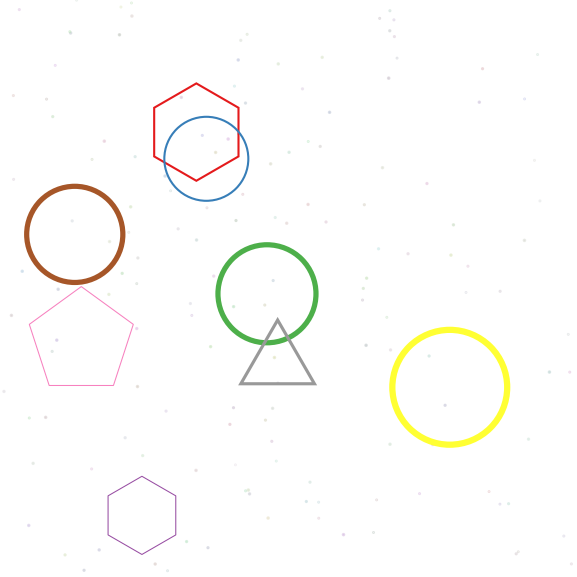[{"shape": "hexagon", "thickness": 1, "radius": 0.42, "center": [0.34, 0.77]}, {"shape": "circle", "thickness": 1, "radius": 0.36, "center": [0.357, 0.724]}, {"shape": "circle", "thickness": 2.5, "radius": 0.42, "center": [0.462, 0.49]}, {"shape": "hexagon", "thickness": 0.5, "radius": 0.34, "center": [0.246, 0.107]}, {"shape": "circle", "thickness": 3, "radius": 0.5, "center": [0.779, 0.329]}, {"shape": "circle", "thickness": 2.5, "radius": 0.42, "center": [0.129, 0.593]}, {"shape": "pentagon", "thickness": 0.5, "radius": 0.47, "center": [0.141, 0.408]}, {"shape": "triangle", "thickness": 1.5, "radius": 0.37, "center": [0.481, 0.371]}]